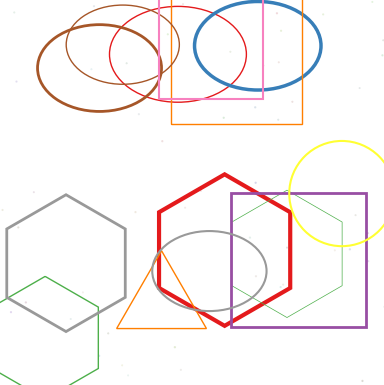[{"shape": "hexagon", "thickness": 3, "radius": 0.98, "center": [0.583, 0.35]}, {"shape": "oval", "thickness": 1, "radius": 0.89, "center": [0.462, 0.859]}, {"shape": "oval", "thickness": 2.5, "radius": 0.82, "center": [0.67, 0.881]}, {"shape": "hexagon", "thickness": 1, "radius": 0.8, "center": [0.117, 0.123]}, {"shape": "hexagon", "thickness": 0.5, "radius": 0.83, "center": [0.745, 0.341]}, {"shape": "square", "thickness": 2, "radius": 0.87, "center": [0.776, 0.325]}, {"shape": "triangle", "thickness": 1, "radius": 0.67, "center": [0.42, 0.214]}, {"shape": "square", "thickness": 1, "radius": 0.85, "center": [0.614, 0.848]}, {"shape": "circle", "thickness": 1.5, "radius": 0.68, "center": [0.888, 0.497]}, {"shape": "oval", "thickness": 1, "radius": 0.73, "center": [0.319, 0.884]}, {"shape": "oval", "thickness": 2, "radius": 0.81, "center": [0.259, 0.823]}, {"shape": "square", "thickness": 1.5, "radius": 0.67, "center": [0.547, 0.879]}, {"shape": "oval", "thickness": 1.5, "radius": 0.74, "center": [0.544, 0.296]}, {"shape": "hexagon", "thickness": 2, "radius": 0.89, "center": [0.171, 0.316]}]